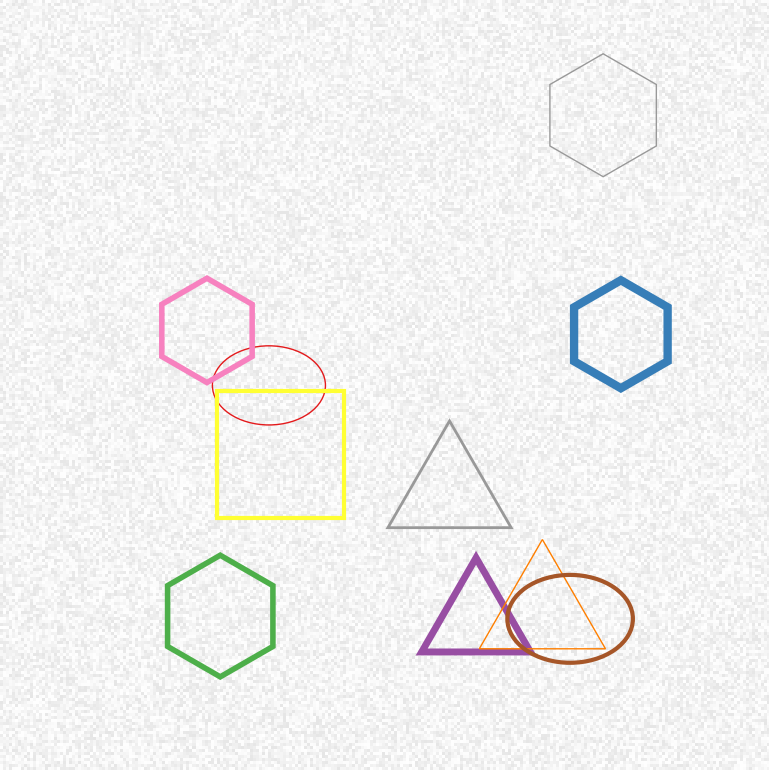[{"shape": "oval", "thickness": 0.5, "radius": 0.37, "center": [0.349, 0.5]}, {"shape": "hexagon", "thickness": 3, "radius": 0.35, "center": [0.806, 0.566]}, {"shape": "hexagon", "thickness": 2, "radius": 0.39, "center": [0.286, 0.2]}, {"shape": "triangle", "thickness": 2.5, "radius": 0.41, "center": [0.618, 0.194]}, {"shape": "triangle", "thickness": 0.5, "radius": 0.47, "center": [0.704, 0.205]}, {"shape": "square", "thickness": 1.5, "radius": 0.41, "center": [0.364, 0.41]}, {"shape": "oval", "thickness": 1.5, "radius": 0.41, "center": [0.74, 0.196]}, {"shape": "hexagon", "thickness": 2, "radius": 0.34, "center": [0.269, 0.571]}, {"shape": "triangle", "thickness": 1, "radius": 0.46, "center": [0.584, 0.361]}, {"shape": "hexagon", "thickness": 0.5, "radius": 0.4, "center": [0.783, 0.85]}]